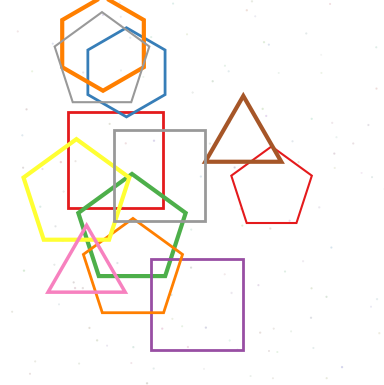[{"shape": "pentagon", "thickness": 1.5, "radius": 0.55, "center": [0.705, 0.51]}, {"shape": "square", "thickness": 2, "radius": 0.62, "center": [0.3, 0.584]}, {"shape": "hexagon", "thickness": 2, "radius": 0.58, "center": [0.328, 0.812]}, {"shape": "pentagon", "thickness": 3, "radius": 0.73, "center": [0.343, 0.402]}, {"shape": "square", "thickness": 2, "radius": 0.6, "center": [0.511, 0.209]}, {"shape": "pentagon", "thickness": 2, "radius": 0.68, "center": [0.345, 0.297]}, {"shape": "hexagon", "thickness": 3, "radius": 0.61, "center": [0.268, 0.887]}, {"shape": "pentagon", "thickness": 3, "radius": 0.72, "center": [0.198, 0.494]}, {"shape": "triangle", "thickness": 3, "radius": 0.57, "center": [0.632, 0.637]}, {"shape": "triangle", "thickness": 2.5, "radius": 0.58, "center": [0.225, 0.299]}, {"shape": "square", "thickness": 2, "radius": 0.59, "center": [0.414, 0.545]}, {"shape": "pentagon", "thickness": 1.5, "radius": 0.65, "center": [0.265, 0.839]}]